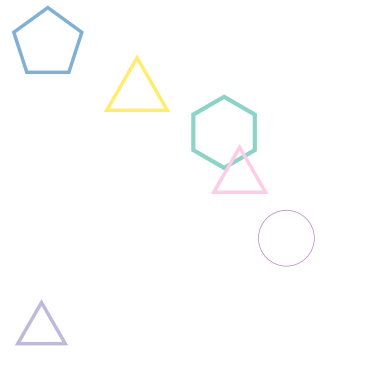[{"shape": "hexagon", "thickness": 3, "radius": 0.46, "center": [0.582, 0.656]}, {"shape": "triangle", "thickness": 2.5, "radius": 0.36, "center": [0.108, 0.143]}, {"shape": "pentagon", "thickness": 2.5, "radius": 0.46, "center": [0.124, 0.887]}, {"shape": "triangle", "thickness": 2.5, "radius": 0.39, "center": [0.622, 0.54]}, {"shape": "circle", "thickness": 0.5, "radius": 0.36, "center": [0.744, 0.381]}, {"shape": "triangle", "thickness": 2.5, "radius": 0.45, "center": [0.356, 0.759]}]